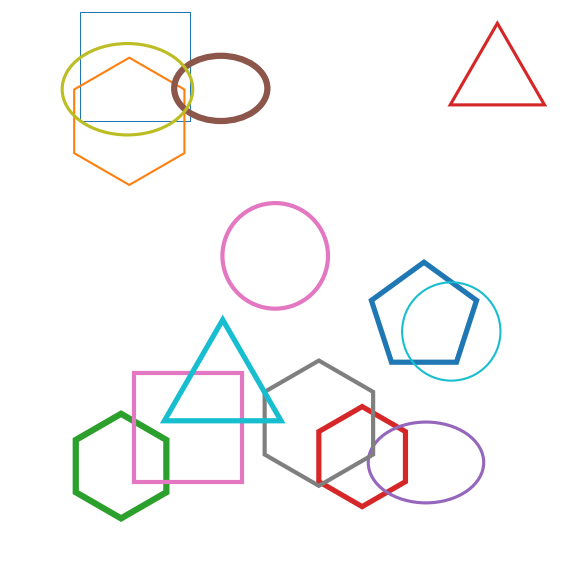[{"shape": "pentagon", "thickness": 2.5, "radius": 0.48, "center": [0.734, 0.449]}, {"shape": "square", "thickness": 0.5, "radius": 0.47, "center": [0.234, 0.884]}, {"shape": "hexagon", "thickness": 1, "radius": 0.55, "center": [0.224, 0.789]}, {"shape": "hexagon", "thickness": 3, "radius": 0.45, "center": [0.21, 0.192]}, {"shape": "hexagon", "thickness": 2.5, "radius": 0.43, "center": [0.627, 0.208]}, {"shape": "triangle", "thickness": 1.5, "radius": 0.47, "center": [0.861, 0.865]}, {"shape": "oval", "thickness": 1.5, "radius": 0.5, "center": [0.738, 0.198]}, {"shape": "oval", "thickness": 3, "radius": 0.4, "center": [0.382, 0.846]}, {"shape": "square", "thickness": 2, "radius": 0.47, "center": [0.325, 0.259]}, {"shape": "circle", "thickness": 2, "radius": 0.46, "center": [0.477, 0.556]}, {"shape": "hexagon", "thickness": 2, "radius": 0.54, "center": [0.552, 0.266]}, {"shape": "oval", "thickness": 1.5, "radius": 0.57, "center": [0.221, 0.845]}, {"shape": "triangle", "thickness": 2.5, "radius": 0.58, "center": [0.386, 0.329]}, {"shape": "circle", "thickness": 1, "radius": 0.43, "center": [0.781, 0.425]}]